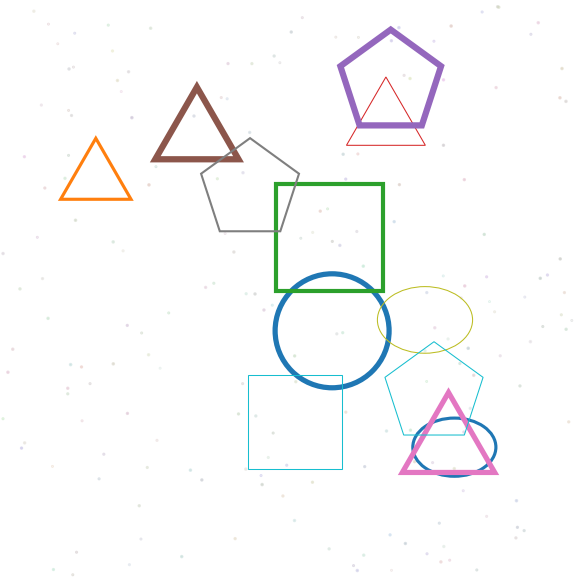[{"shape": "circle", "thickness": 2.5, "radius": 0.49, "center": [0.575, 0.426]}, {"shape": "oval", "thickness": 1.5, "radius": 0.36, "center": [0.787, 0.225]}, {"shape": "triangle", "thickness": 1.5, "radius": 0.35, "center": [0.166, 0.689]}, {"shape": "square", "thickness": 2, "radius": 0.46, "center": [0.571, 0.588]}, {"shape": "triangle", "thickness": 0.5, "radius": 0.39, "center": [0.668, 0.787]}, {"shape": "pentagon", "thickness": 3, "radius": 0.46, "center": [0.677, 0.856]}, {"shape": "triangle", "thickness": 3, "radius": 0.42, "center": [0.341, 0.765]}, {"shape": "triangle", "thickness": 2.5, "radius": 0.46, "center": [0.777, 0.227]}, {"shape": "pentagon", "thickness": 1, "radius": 0.45, "center": [0.433, 0.671]}, {"shape": "oval", "thickness": 0.5, "radius": 0.41, "center": [0.736, 0.445]}, {"shape": "square", "thickness": 0.5, "radius": 0.41, "center": [0.511, 0.269]}, {"shape": "pentagon", "thickness": 0.5, "radius": 0.45, "center": [0.752, 0.318]}]